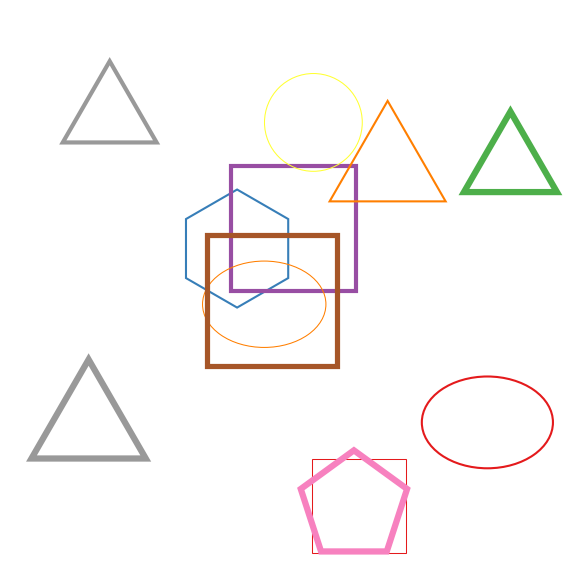[{"shape": "oval", "thickness": 1, "radius": 0.57, "center": [0.844, 0.268]}, {"shape": "square", "thickness": 0.5, "radius": 0.41, "center": [0.622, 0.123]}, {"shape": "hexagon", "thickness": 1, "radius": 0.51, "center": [0.411, 0.569]}, {"shape": "triangle", "thickness": 3, "radius": 0.46, "center": [0.884, 0.713]}, {"shape": "square", "thickness": 2, "radius": 0.54, "center": [0.509, 0.603]}, {"shape": "oval", "thickness": 0.5, "radius": 0.53, "center": [0.458, 0.472]}, {"shape": "triangle", "thickness": 1, "radius": 0.58, "center": [0.671, 0.708]}, {"shape": "circle", "thickness": 0.5, "radius": 0.42, "center": [0.543, 0.787]}, {"shape": "square", "thickness": 2.5, "radius": 0.56, "center": [0.471, 0.479]}, {"shape": "pentagon", "thickness": 3, "radius": 0.48, "center": [0.613, 0.123]}, {"shape": "triangle", "thickness": 3, "radius": 0.57, "center": [0.153, 0.262]}, {"shape": "triangle", "thickness": 2, "radius": 0.47, "center": [0.19, 0.799]}]